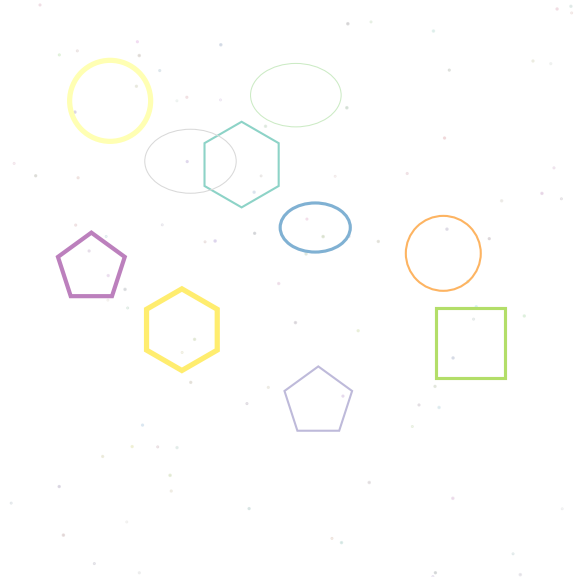[{"shape": "hexagon", "thickness": 1, "radius": 0.37, "center": [0.418, 0.714]}, {"shape": "circle", "thickness": 2.5, "radius": 0.35, "center": [0.191, 0.825]}, {"shape": "pentagon", "thickness": 1, "radius": 0.31, "center": [0.551, 0.303]}, {"shape": "oval", "thickness": 1.5, "radius": 0.3, "center": [0.546, 0.605]}, {"shape": "circle", "thickness": 1, "radius": 0.32, "center": [0.768, 0.56]}, {"shape": "square", "thickness": 1.5, "radius": 0.3, "center": [0.815, 0.405]}, {"shape": "oval", "thickness": 0.5, "radius": 0.4, "center": [0.33, 0.72]}, {"shape": "pentagon", "thickness": 2, "radius": 0.3, "center": [0.158, 0.535]}, {"shape": "oval", "thickness": 0.5, "radius": 0.39, "center": [0.512, 0.834]}, {"shape": "hexagon", "thickness": 2.5, "radius": 0.35, "center": [0.315, 0.428]}]